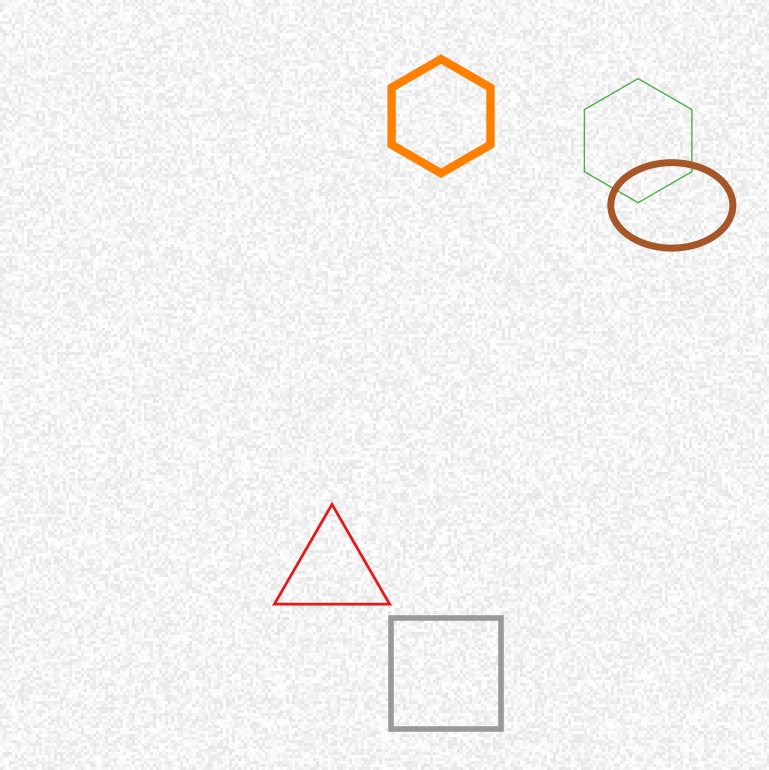[{"shape": "triangle", "thickness": 1, "radius": 0.43, "center": [0.431, 0.259]}, {"shape": "hexagon", "thickness": 0.5, "radius": 0.4, "center": [0.829, 0.817]}, {"shape": "hexagon", "thickness": 3, "radius": 0.37, "center": [0.573, 0.849]}, {"shape": "oval", "thickness": 2.5, "radius": 0.4, "center": [0.872, 0.733]}, {"shape": "square", "thickness": 2, "radius": 0.36, "center": [0.579, 0.126]}]